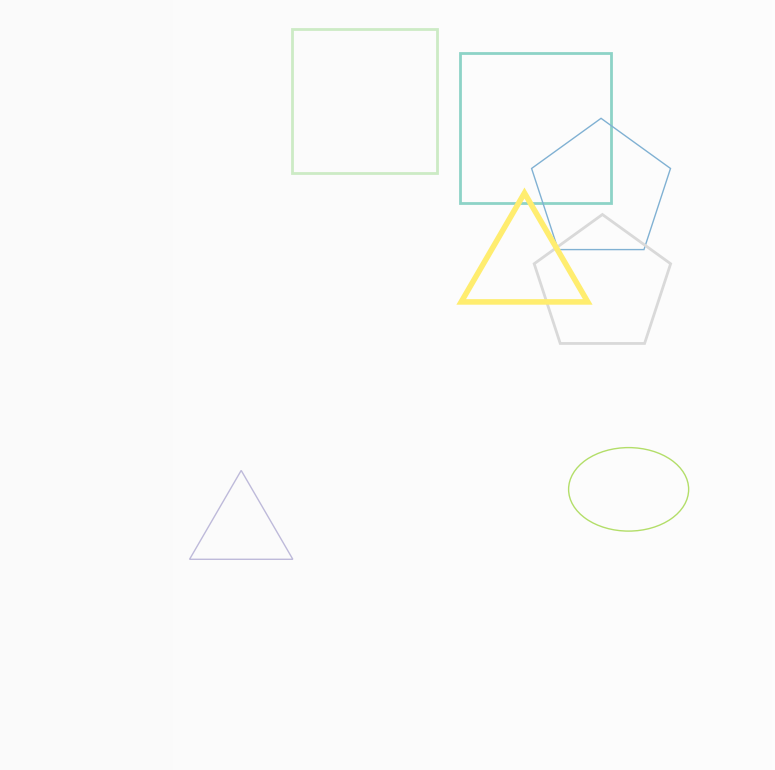[{"shape": "square", "thickness": 1, "radius": 0.49, "center": [0.691, 0.833]}, {"shape": "triangle", "thickness": 0.5, "radius": 0.38, "center": [0.311, 0.312]}, {"shape": "pentagon", "thickness": 0.5, "radius": 0.47, "center": [0.776, 0.752]}, {"shape": "oval", "thickness": 0.5, "radius": 0.39, "center": [0.811, 0.364]}, {"shape": "pentagon", "thickness": 1, "radius": 0.46, "center": [0.777, 0.629]}, {"shape": "square", "thickness": 1, "radius": 0.47, "center": [0.47, 0.869]}, {"shape": "triangle", "thickness": 2, "radius": 0.47, "center": [0.677, 0.655]}]